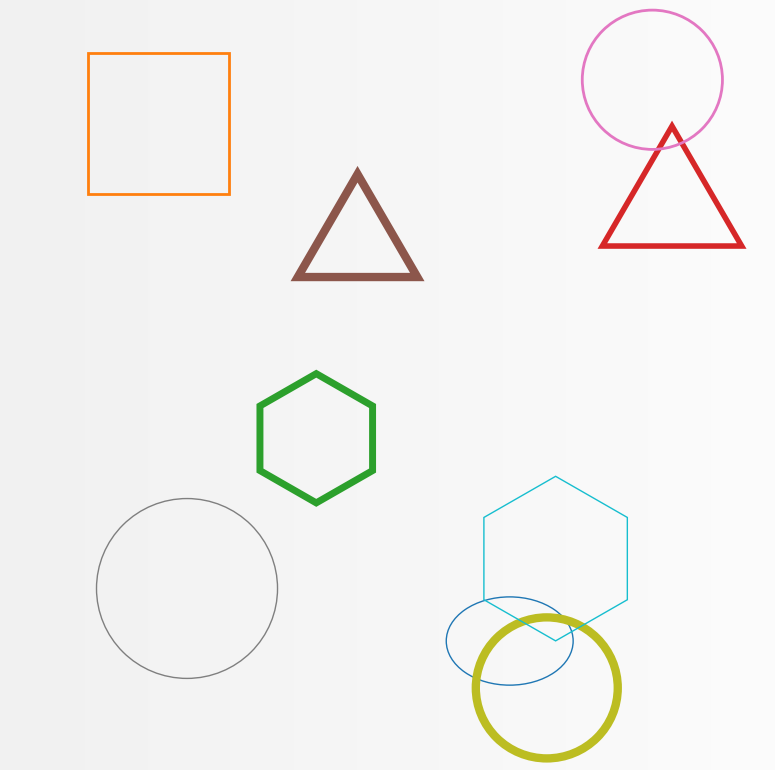[{"shape": "oval", "thickness": 0.5, "radius": 0.41, "center": [0.658, 0.168]}, {"shape": "square", "thickness": 1, "radius": 0.46, "center": [0.205, 0.84]}, {"shape": "hexagon", "thickness": 2.5, "radius": 0.42, "center": [0.408, 0.431]}, {"shape": "triangle", "thickness": 2, "radius": 0.52, "center": [0.867, 0.732]}, {"shape": "triangle", "thickness": 3, "radius": 0.45, "center": [0.461, 0.685]}, {"shape": "circle", "thickness": 1, "radius": 0.45, "center": [0.842, 0.896]}, {"shape": "circle", "thickness": 0.5, "radius": 0.58, "center": [0.241, 0.236]}, {"shape": "circle", "thickness": 3, "radius": 0.46, "center": [0.706, 0.107]}, {"shape": "hexagon", "thickness": 0.5, "radius": 0.53, "center": [0.717, 0.275]}]